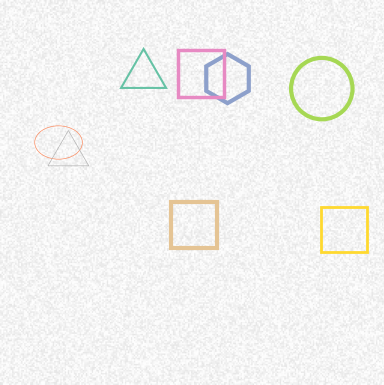[{"shape": "triangle", "thickness": 1.5, "radius": 0.34, "center": [0.373, 0.805]}, {"shape": "oval", "thickness": 0.5, "radius": 0.31, "center": [0.152, 0.63]}, {"shape": "hexagon", "thickness": 3, "radius": 0.32, "center": [0.591, 0.796]}, {"shape": "square", "thickness": 2.5, "radius": 0.3, "center": [0.523, 0.809]}, {"shape": "circle", "thickness": 3, "radius": 0.4, "center": [0.836, 0.77]}, {"shape": "square", "thickness": 2, "radius": 0.29, "center": [0.894, 0.405]}, {"shape": "square", "thickness": 3, "radius": 0.29, "center": [0.504, 0.415]}, {"shape": "triangle", "thickness": 0.5, "radius": 0.31, "center": [0.178, 0.6]}]